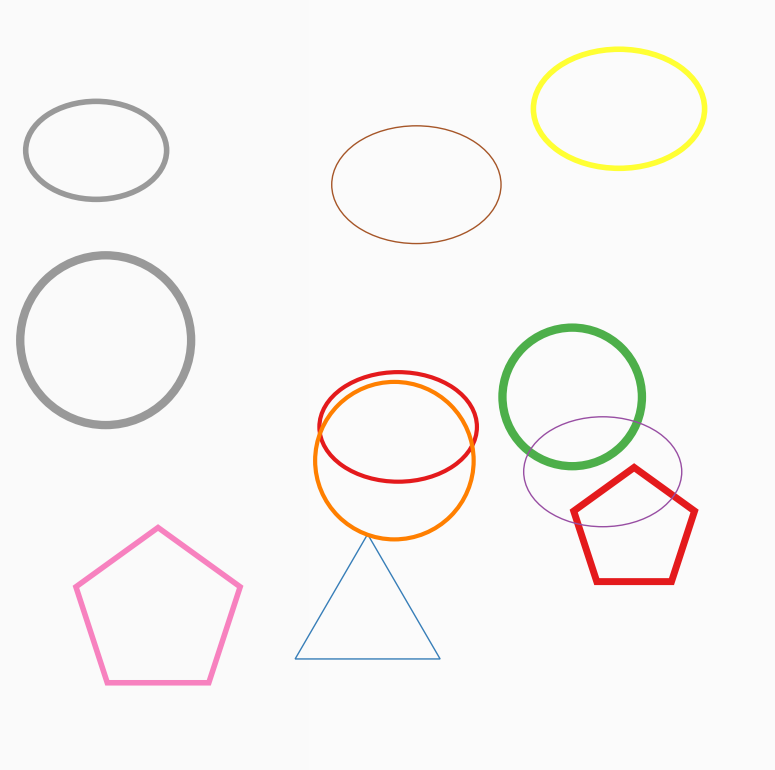[{"shape": "oval", "thickness": 1.5, "radius": 0.51, "center": [0.514, 0.446]}, {"shape": "pentagon", "thickness": 2.5, "radius": 0.41, "center": [0.818, 0.311]}, {"shape": "triangle", "thickness": 0.5, "radius": 0.54, "center": [0.474, 0.198]}, {"shape": "circle", "thickness": 3, "radius": 0.45, "center": [0.738, 0.485]}, {"shape": "oval", "thickness": 0.5, "radius": 0.51, "center": [0.778, 0.387]}, {"shape": "circle", "thickness": 1.5, "radius": 0.51, "center": [0.509, 0.402]}, {"shape": "oval", "thickness": 2, "radius": 0.55, "center": [0.799, 0.859]}, {"shape": "oval", "thickness": 0.5, "radius": 0.55, "center": [0.537, 0.76]}, {"shape": "pentagon", "thickness": 2, "radius": 0.56, "center": [0.204, 0.203]}, {"shape": "circle", "thickness": 3, "radius": 0.55, "center": [0.136, 0.558]}, {"shape": "oval", "thickness": 2, "radius": 0.45, "center": [0.124, 0.805]}]